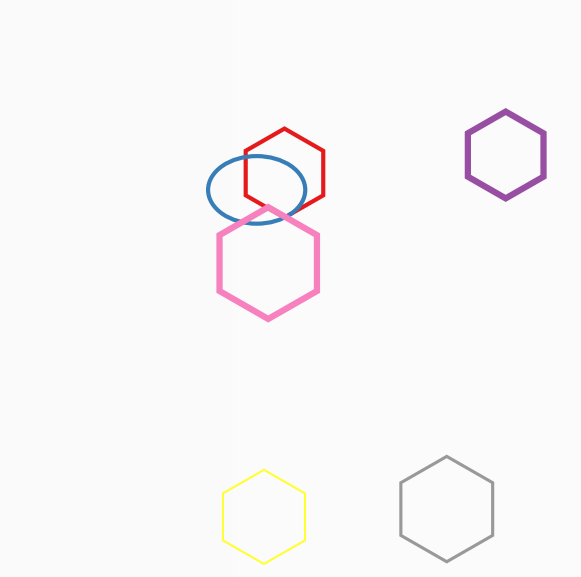[{"shape": "hexagon", "thickness": 2, "radius": 0.39, "center": [0.489, 0.699]}, {"shape": "oval", "thickness": 2, "radius": 0.42, "center": [0.442, 0.67]}, {"shape": "hexagon", "thickness": 3, "radius": 0.38, "center": [0.87, 0.731]}, {"shape": "hexagon", "thickness": 1, "radius": 0.41, "center": [0.454, 0.104]}, {"shape": "hexagon", "thickness": 3, "radius": 0.48, "center": [0.461, 0.544]}, {"shape": "hexagon", "thickness": 1.5, "radius": 0.46, "center": [0.769, 0.118]}]